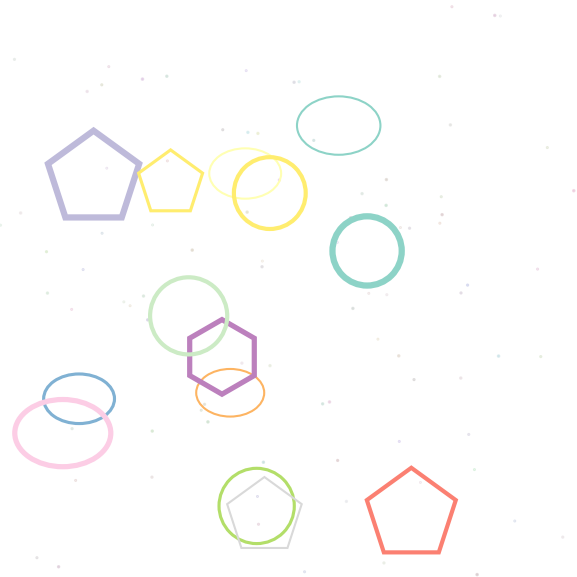[{"shape": "oval", "thickness": 1, "radius": 0.36, "center": [0.587, 0.782]}, {"shape": "circle", "thickness": 3, "radius": 0.3, "center": [0.636, 0.565]}, {"shape": "oval", "thickness": 1, "radius": 0.31, "center": [0.425, 0.699]}, {"shape": "pentagon", "thickness": 3, "radius": 0.42, "center": [0.162, 0.69]}, {"shape": "pentagon", "thickness": 2, "radius": 0.4, "center": [0.712, 0.108]}, {"shape": "oval", "thickness": 1.5, "radius": 0.31, "center": [0.137, 0.309]}, {"shape": "oval", "thickness": 1, "radius": 0.29, "center": [0.399, 0.319]}, {"shape": "circle", "thickness": 1.5, "radius": 0.33, "center": [0.444, 0.123]}, {"shape": "oval", "thickness": 2.5, "radius": 0.42, "center": [0.109, 0.249]}, {"shape": "pentagon", "thickness": 1, "radius": 0.34, "center": [0.458, 0.105]}, {"shape": "hexagon", "thickness": 2.5, "radius": 0.32, "center": [0.384, 0.381]}, {"shape": "circle", "thickness": 2, "radius": 0.33, "center": [0.327, 0.452]}, {"shape": "pentagon", "thickness": 1.5, "radius": 0.29, "center": [0.295, 0.681]}, {"shape": "circle", "thickness": 2, "radius": 0.31, "center": [0.467, 0.665]}]